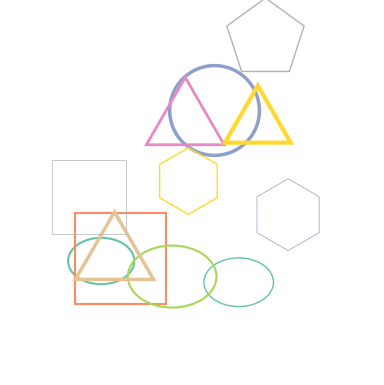[{"shape": "oval", "thickness": 1, "radius": 0.45, "center": [0.62, 0.267]}, {"shape": "oval", "thickness": 1.5, "radius": 0.43, "center": [0.263, 0.322]}, {"shape": "square", "thickness": 1.5, "radius": 0.59, "center": [0.313, 0.329]}, {"shape": "hexagon", "thickness": 0.5, "radius": 0.47, "center": [0.748, 0.442]}, {"shape": "circle", "thickness": 2.5, "radius": 0.58, "center": [0.557, 0.713]}, {"shape": "triangle", "thickness": 2, "radius": 0.58, "center": [0.481, 0.682]}, {"shape": "oval", "thickness": 1.5, "radius": 0.58, "center": [0.447, 0.282]}, {"shape": "hexagon", "thickness": 1, "radius": 0.43, "center": [0.489, 0.53]}, {"shape": "triangle", "thickness": 3, "radius": 0.49, "center": [0.67, 0.679]}, {"shape": "triangle", "thickness": 2.5, "radius": 0.59, "center": [0.297, 0.333]}, {"shape": "square", "thickness": 0.5, "radius": 0.48, "center": [0.231, 0.488]}, {"shape": "pentagon", "thickness": 1, "radius": 0.53, "center": [0.69, 0.9]}]